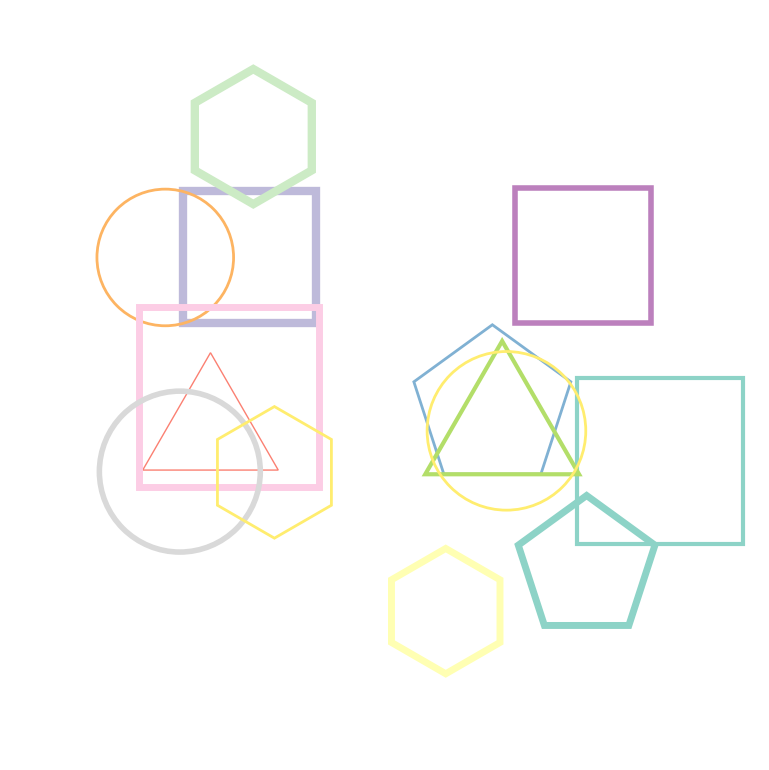[{"shape": "pentagon", "thickness": 2.5, "radius": 0.47, "center": [0.762, 0.263]}, {"shape": "square", "thickness": 1.5, "radius": 0.54, "center": [0.857, 0.402]}, {"shape": "hexagon", "thickness": 2.5, "radius": 0.41, "center": [0.579, 0.206]}, {"shape": "square", "thickness": 3, "radius": 0.43, "center": [0.324, 0.666]}, {"shape": "triangle", "thickness": 0.5, "radius": 0.51, "center": [0.273, 0.44]}, {"shape": "pentagon", "thickness": 1, "radius": 0.54, "center": [0.639, 0.471]}, {"shape": "circle", "thickness": 1, "radius": 0.44, "center": [0.215, 0.666]}, {"shape": "triangle", "thickness": 1.5, "radius": 0.58, "center": [0.652, 0.442]}, {"shape": "square", "thickness": 2.5, "radius": 0.58, "center": [0.297, 0.485]}, {"shape": "circle", "thickness": 2, "radius": 0.52, "center": [0.234, 0.388]}, {"shape": "square", "thickness": 2, "radius": 0.44, "center": [0.757, 0.668]}, {"shape": "hexagon", "thickness": 3, "radius": 0.44, "center": [0.329, 0.823]}, {"shape": "hexagon", "thickness": 1, "radius": 0.43, "center": [0.356, 0.387]}, {"shape": "circle", "thickness": 1, "radius": 0.52, "center": [0.658, 0.44]}]